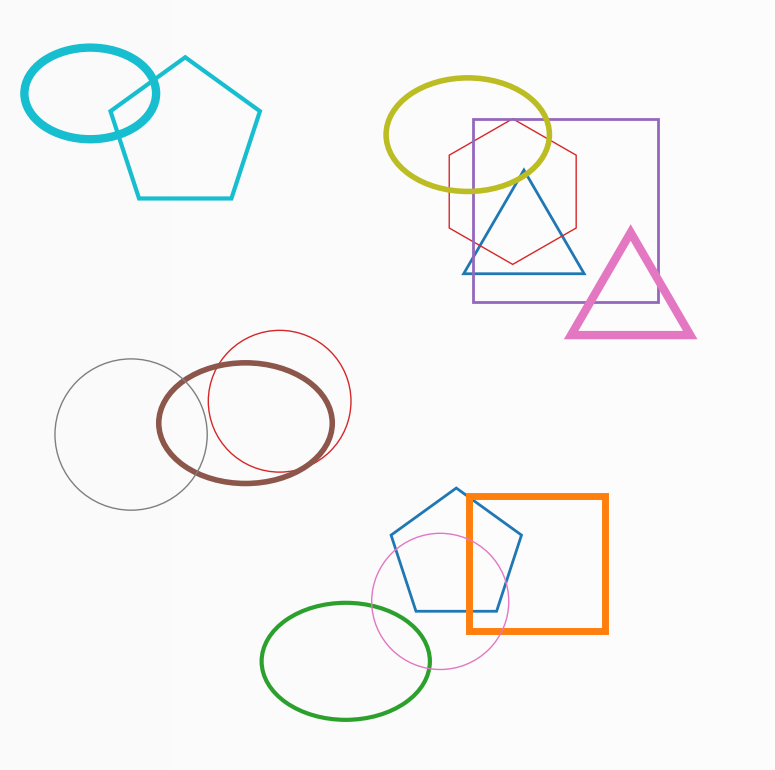[{"shape": "pentagon", "thickness": 1, "radius": 0.44, "center": [0.589, 0.278]}, {"shape": "triangle", "thickness": 1, "radius": 0.45, "center": [0.676, 0.689]}, {"shape": "square", "thickness": 2.5, "radius": 0.44, "center": [0.692, 0.268]}, {"shape": "oval", "thickness": 1.5, "radius": 0.54, "center": [0.446, 0.141]}, {"shape": "circle", "thickness": 0.5, "radius": 0.46, "center": [0.361, 0.479]}, {"shape": "hexagon", "thickness": 0.5, "radius": 0.47, "center": [0.662, 0.751]}, {"shape": "square", "thickness": 1, "radius": 0.59, "center": [0.73, 0.727]}, {"shape": "oval", "thickness": 2, "radius": 0.56, "center": [0.317, 0.45]}, {"shape": "circle", "thickness": 0.5, "radius": 0.44, "center": [0.568, 0.219]}, {"shape": "triangle", "thickness": 3, "radius": 0.44, "center": [0.814, 0.609]}, {"shape": "circle", "thickness": 0.5, "radius": 0.49, "center": [0.169, 0.436]}, {"shape": "oval", "thickness": 2, "radius": 0.53, "center": [0.604, 0.825]}, {"shape": "pentagon", "thickness": 1.5, "radius": 0.51, "center": [0.239, 0.824]}, {"shape": "oval", "thickness": 3, "radius": 0.42, "center": [0.116, 0.879]}]